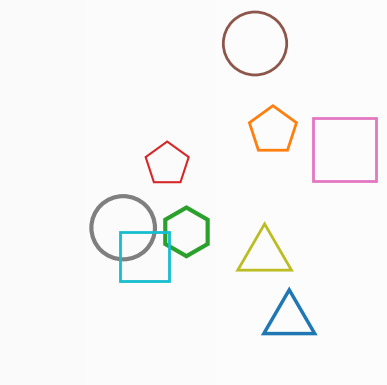[{"shape": "triangle", "thickness": 2.5, "radius": 0.38, "center": [0.746, 0.171]}, {"shape": "pentagon", "thickness": 2, "radius": 0.32, "center": [0.704, 0.662]}, {"shape": "hexagon", "thickness": 3, "radius": 0.32, "center": [0.481, 0.398]}, {"shape": "pentagon", "thickness": 1.5, "radius": 0.29, "center": [0.431, 0.574]}, {"shape": "circle", "thickness": 2, "radius": 0.41, "center": [0.658, 0.887]}, {"shape": "square", "thickness": 2, "radius": 0.41, "center": [0.89, 0.612]}, {"shape": "circle", "thickness": 3, "radius": 0.41, "center": [0.318, 0.408]}, {"shape": "triangle", "thickness": 2, "radius": 0.4, "center": [0.683, 0.338]}, {"shape": "square", "thickness": 2, "radius": 0.31, "center": [0.372, 0.333]}]